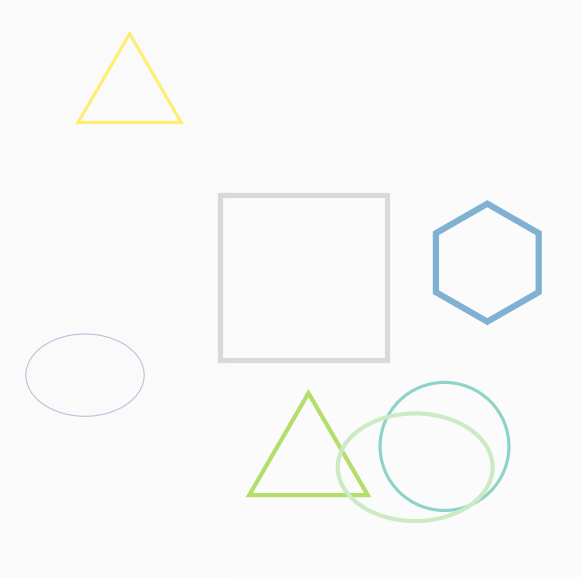[{"shape": "circle", "thickness": 1.5, "radius": 0.55, "center": [0.765, 0.226]}, {"shape": "oval", "thickness": 0.5, "radius": 0.51, "center": [0.146, 0.35]}, {"shape": "hexagon", "thickness": 3, "radius": 0.51, "center": [0.838, 0.544]}, {"shape": "triangle", "thickness": 2, "radius": 0.59, "center": [0.531, 0.201]}, {"shape": "square", "thickness": 2.5, "radius": 0.72, "center": [0.522, 0.518]}, {"shape": "oval", "thickness": 2, "radius": 0.67, "center": [0.714, 0.19]}, {"shape": "triangle", "thickness": 1.5, "radius": 0.51, "center": [0.223, 0.838]}]